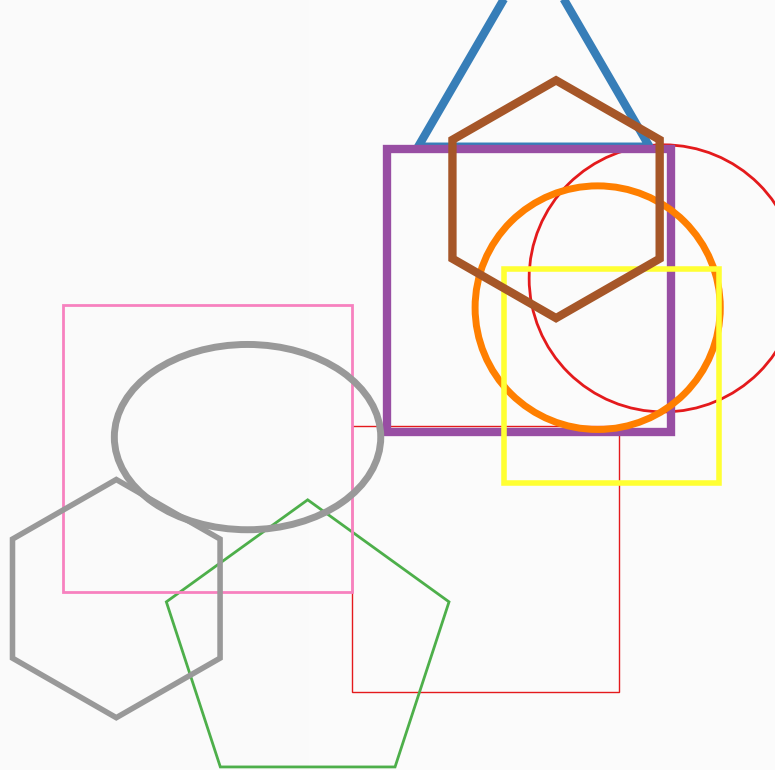[{"shape": "circle", "thickness": 1, "radius": 0.87, "center": [0.856, 0.638]}, {"shape": "square", "thickness": 0.5, "radius": 0.86, "center": [0.626, 0.274]}, {"shape": "triangle", "thickness": 3, "radius": 0.86, "center": [0.689, 0.896]}, {"shape": "pentagon", "thickness": 1, "radius": 0.96, "center": [0.397, 0.159]}, {"shape": "square", "thickness": 3, "radius": 0.92, "center": [0.682, 0.622]}, {"shape": "circle", "thickness": 2.5, "radius": 0.79, "center": [0.771, 0.6]}, {"shape": "square", "thickness": 2, "radius": 0.69, "center": [0.789, 0.512]}, {"shape": "hexagon", "thickness": 3, "radius": 0.77, "center": [0.717, 0.741]}, {"shape": "square", "thickness": 1, "radius": 0.93, "center": [0.267, 0.418]}, {"shape": "oval", "thickness": 2.5, "radius": 0.86, "center": [0.319, 0.432]}, {"shape": "hexagon", "thickness": 2, "radius": 0.77, "center": [0.15, 0.223]}]